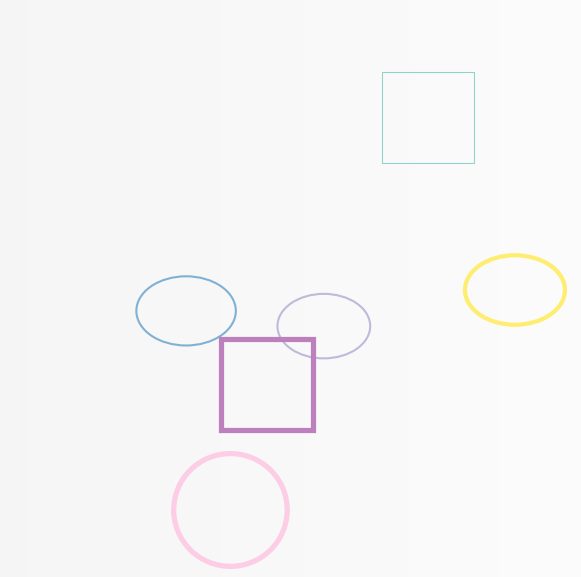[{"shape": "square", "thickness": 0.5, "radius": 0.39, "center": [0.736, 0.796]}, {"shape": "oval", "thickness": 1, "radius": 0.4, "center": [0.557, 0.434]}, {"shape": "oval", "thickness": 1, "radius": 0.43, "center": [0.32, 0.461]}, {"shape": "circle", "thickness": 2.5, "radius": 0.49, "center": [0.396, 0.116]}, {"shape": "square", "thickness": 2.5, "radius": 0.39, "center": [0.46, 0.333]}, {"shape": "oval", "thickness": 2, "radius": 0.43, "center": [0.886, 0.497]}]